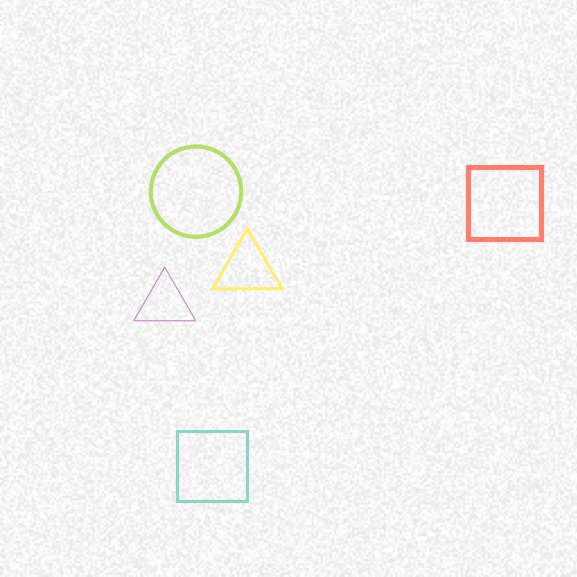[{"shape": "square", "thickness": 1.5, "radius": 0.3, "center": [0.367, 0.192]}, {"shape": "square", "thickness": 2.5, "radius": 0.31, "center": [0.873, 0.647]}, {"shape": "circle", "thickness": 2, "radius": 0.39, "center": [0.339, 0.667]}, {"shape": "triangle", "thickness": 0.5, "radius": 0.31, "center": [0.285, 0.475]}, {"shape": "triangle", "thickness": 1.5, "radius": 0.35, "center": [0.428, 0.534]}]